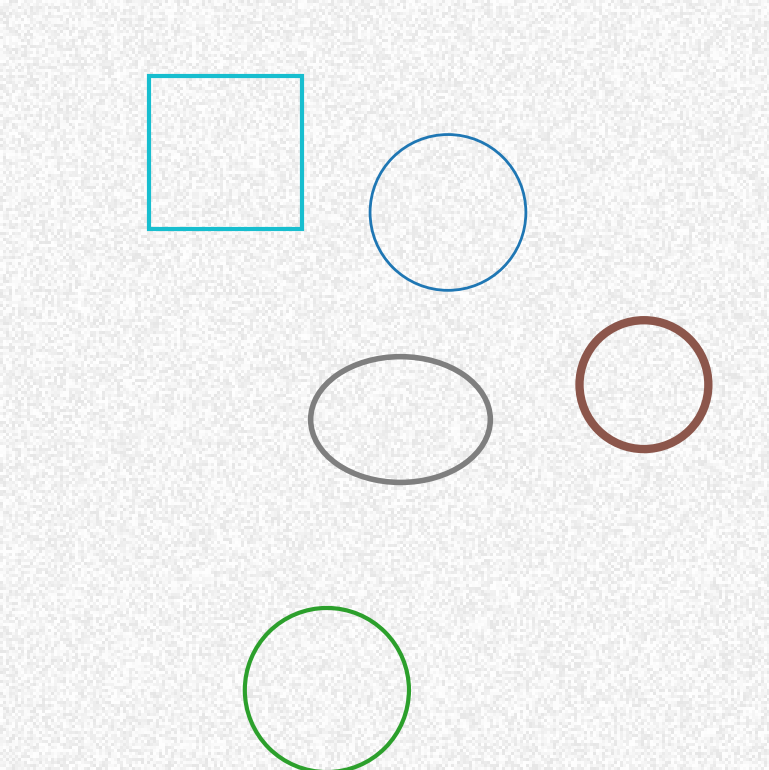[{"shape": "circle", "thickness": 1, "radius": 0.51, "center": [0.582, 0.724]}, {"shape": "circle", "thickness": 1.5, "radius": 0.53, "center": [0.425, 0.104]}, {"shape": "circle", "thickness": 3, "radius": 0.42, "center": [0.836, 0.5]}, {"shape": "oval", "thickness": 2, "radius": 0.58, "center": [0.52, 0.455]}, {"shape": "square", "thickness": 1.5, "radius": 0.5, "center": [0.293, 0.802]}]